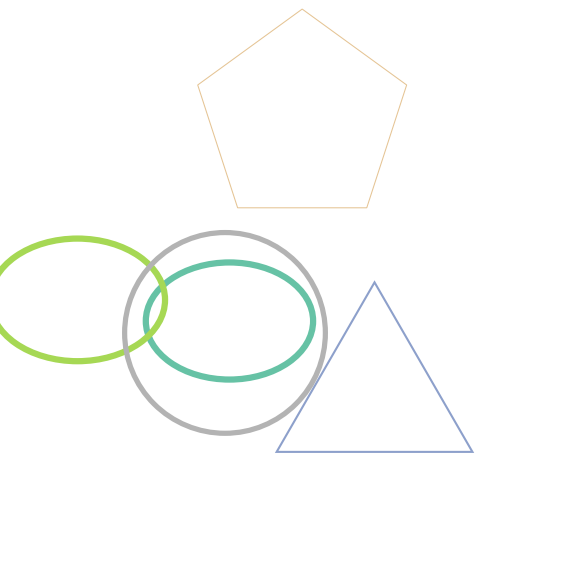[{"shape": "oval", "thickness": 3, "radius": 0.72, "center": [0.397, 0.443]}, {"shape": "triangle", "thickness": 1, "radius": 0.98, "center": [0.649, 0.314]}, {"shape": "oval", "thickness": 3, "radius": 0.76, "center": [0.134, 0.48]}, {"shape": "pentagon", "thickness": 0.5, "radius": 0.95, "center": [0.523, 0.793]}, {"shape": "circle", "thickness": 2.5, "radius": 0.87, "center": [0.39, 0.423]}]